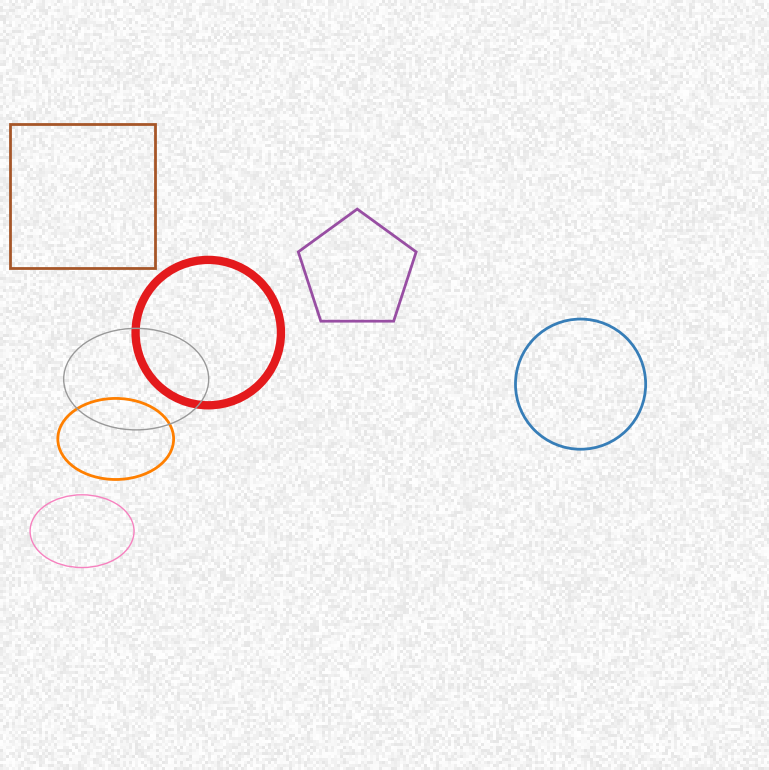[{"shape": "circle", "thickness": 3, "radius": 0.47, "center": [0.27, 0.568]}, {"shape": "circle", "thickness": 1, "radius": 0.42, "center": [0.754, 0.501]}, {"shape": "pentagon", "thickness": 1, "radius": 0.4, "center": [0.464, 0.648]}, {"shape": "oval", "thickness": 1, "radius": 0.38, "center": [0.15, 0.43]}, {"shape": "square", "thickness": 1, "radius": 0.47, "center": [0.107, 0.745]}, {"shape": "oval", "thickness": 0.5, "radius": 0.34, "center": [0.107, 0.31]}, {"shape": "oval", "thickness": 0.5, "radius": 0.47, "center": [0.177, 0.508]}]